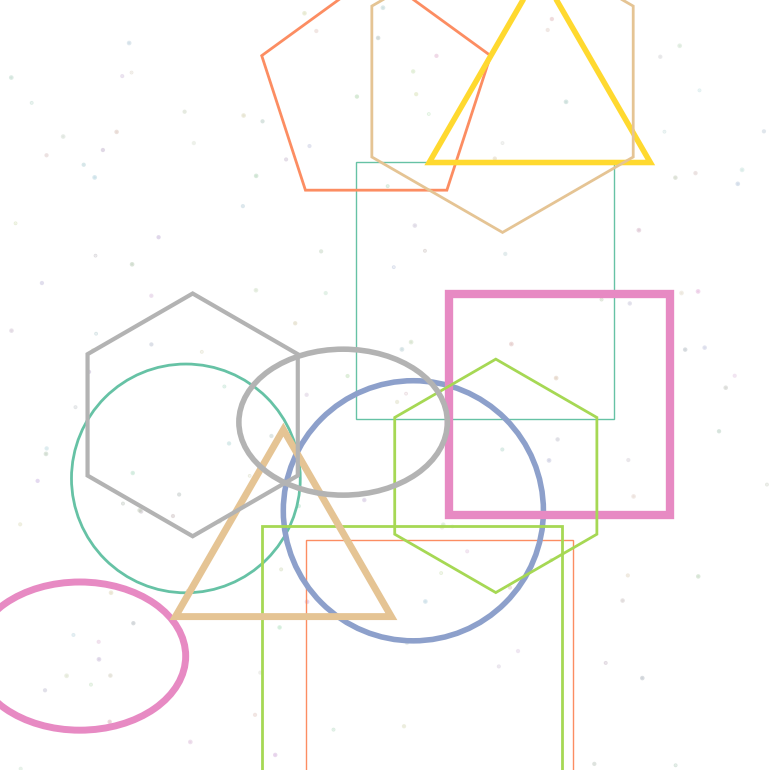[{"shape": "circle", "thickness": 1, "radius": 0.74, "center": [0.241, 0.379]}, {"shape": "square", "thickness": 0.5, "radius": 0.84, "center": [0.63, 0.623]}, {"shape": "pentagon", "thickness": 1, "radius": 0.78, "center": [0.489, 0.879]}, {"shape": "square", "thickness": 0.5, "radius": 0.87, "center": [0.57, 0.126]}, {"shape": "circle", "thickness": 2, "radius": 0.84, "center": [0.537, 0.337]}, {"shape": "oval", "thickness": 2.5, "radius": 0.69, "center": [0.104, 0.148]}, {"shape": "square", "thickness": 3, "radius": 0.72, "center": [0.727, 0.474]}, {"shape": "square", "thickness": 1, "radius": 0.98, "center": [0.535, 0.122]}, {"shape": "hexagon", "thickness": 1, "radius": 0.76, "center": [0.644, 0.382]}, {"shape": "triangle", "thickness": 2, "radius": 0.83, "center": [0.701, 0.872]}, {"shape": "hexagon", "thickness": 1, "radius": 0.98, "center": [0.653, 0.894]}, {"shape": "triangle", "thickness": 2.5, "radius": 0.81, "center": [0.368, 0.28]}, {"shape": "hexagon", "thickness": 1.5, "radius": 0.79, "center": [0.25, 0.461]}, {"shape": "oval", "thickness": 2, "radius": 0.68, "center": [0.446, 0.452]}]